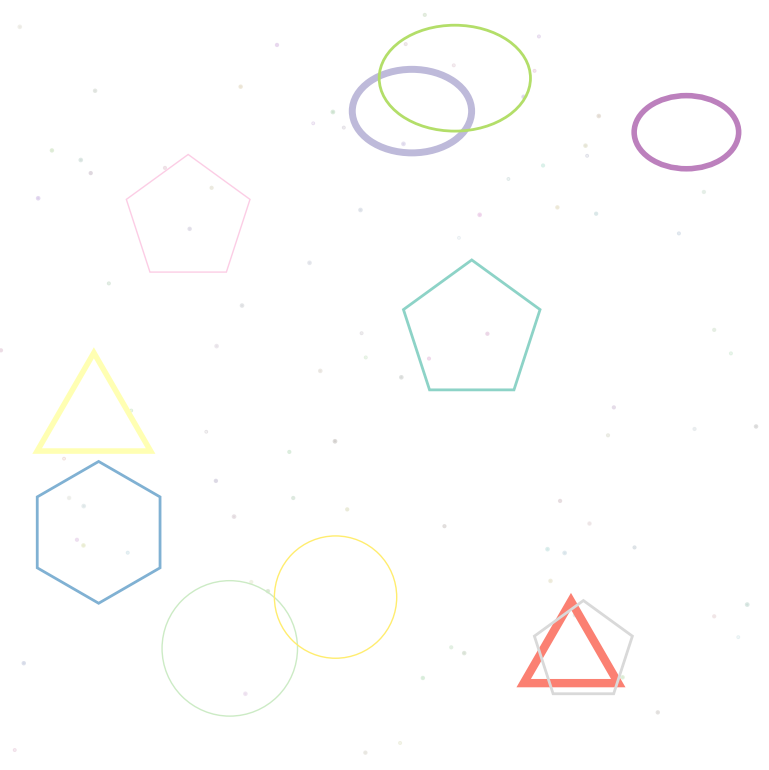[{"shape": "pentagon", "thickness": 1, "radius": 0.47, "center": [0.613, 0.569]}, {"shape": "triangle", "thickness": 2, "radius": 0.43, "center": [0.122, 0.457]}, {"shape": "oval", "thickness": 2.5, "radius": 0.39, "center": [0.535, 0.856]}, {"shape": "triangle", "thickness": 3, "radius": 0.35, "center": [0.742, 0.148]}, {"shape": "hexagon", "thickness": 1, "radius": 0.46, "center": [0.128, 0.309]}, {"shape": "oval", "thickness": 1, "radius": 0.49, "center": [0.591, 0.898]}, {"shape": "pentagon", "thickness": 0.5, "radius": 0.42, "center": [0.244, 0.715]}, {"shape": "pentagon", "thickness": 1, "radius": 0.33, "center": [0.758, 0.153]}, {"shape": "oval", "thickness": 2, "radius": 0.34, "center": [0.891, 0.828]}, {"shape": "circle", "thickness": 0.5, "radius": 0.44, "center": [0.298, 0.158]}, {"shape": "circle", "thickness": 0.5, "radius": 0.4, "center": [0.436, 0.225]}]